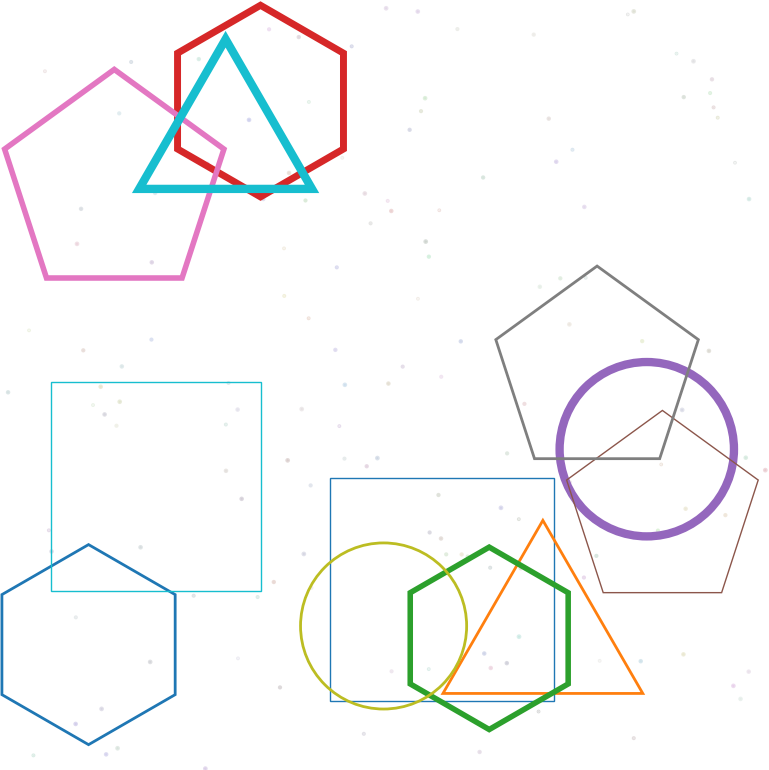[{"shape": "hexagon", "thickness": 1, "radius": 0.65, "center": [0.115, 0.163]}, {"shape": "square", "thickness": 0.5, "radius": 0.72, "center": [0.574, 0.234]}, {"shape": "triangle", "thickness": 1, "radius": 0.75, "center": [0.705, 0.174]}, {"shape": "hexagon", "thickness": 2, "radius": 0.59, "center": [0.635, 0.171]}, {"shape": "hexagon", "thickness": 2.5, "radius": 0.62, "center": [0.338, 0.869]}, {"shape": "circle", "thickness": 3, "radius": 0.57, "center": [0.84, 0.417]}, {"shape": "pentagon", "thickness": 0.5, "radius": 0.65, "center": [0.86, 0.336]}, {"shape": "pentagon", "thickness": 2, "radius": 0.75, "center": [0.148, 0.76]}, {"shape": "pentagon", "thickness": 1, "radius": 0.69, "center": [0.775, 0.516]}, {"shape": "circle", "thickness": 1, "radius": 0.54, "center": [0.498, 0.187]}, {"shape": "square", "thickness": 0.5, "radius": 0.68, "center": [0.202, 0.368]}, {"shape": "triangle", "thickness": 3, "radius": 0.65, "center": [0.293, 0.819]}]